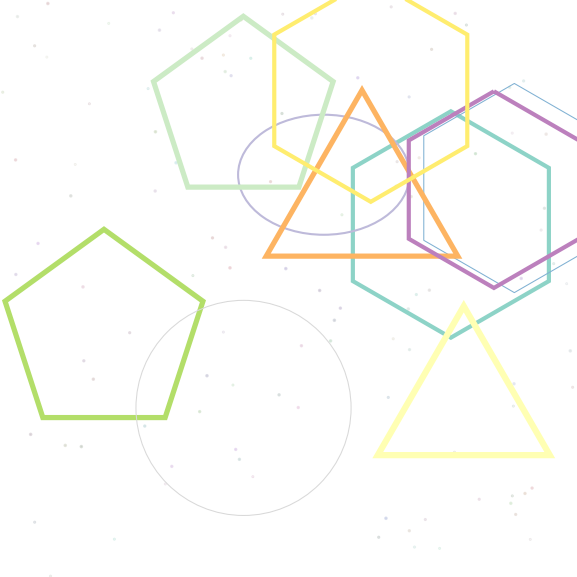[{"shape": "hexagon", "thickness": 2, "radius": 0.98, "center": [0.781, 0.61]}, {"shape": "triangle", "thickness": 3, "radius": 0.86, "center": [0.803, 0.297]}, {"shape": "oval", "thickness": 1, "radius": 0.74, "center": [0.561, 0.697]}, {"shape": "hexagon", "thickness": 0.5, "radius": 0.91, "center": [0.891, 0.674]}, {"shape": "triangle", "thickness": 2.5, "radius": 0.96, "center": [0.627, 0.651]}, {"shape": "pentagon", "thickness": 2.5, "radius": 0.9, "center": [0.18, 0.422]}, {"shape": "circle", "thickness": 0.5, "radius": 0.93, "center": [0.422, 0.293]}, {"shape": "hexagon", "thickness": 2, "radius": 0.85, "center": [0.855, 0.671]}, {"shape": "pentagon", "thickness": 2.5, "radius": 0.82, "center": [0.421, 0.807]}, {"shape": "hexagon", "thickness": 2, "radius": 0.96, "center": [0.642, 0.843]}]